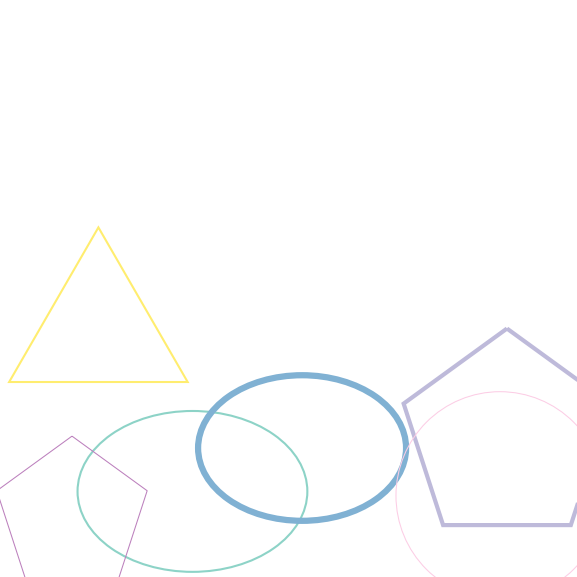[{"shape": "oval", "thickness": 1, "radius": 0.99, "center": [0.333, 0.148]}, {"shape": "pentagon", "thickness": 2, "radius": 0.94, "center": [0.878, 0.242]}, {"shape": "oval", "thickness": 3, "radius": 0.9, "center": [0.523, 0.223]}, {"shape": "circle", "thickness": 0.5, "radius": 0.9, "center": [0.866, 0.141]}, {"shape": "pentagon", "thickness": 0.5, "radius": 0.68, "center": [0.125, 0.107]}, {"shape": "triangle", "thickness": 1, "radius": 0.89, "center": [0.17, 0.427]}]